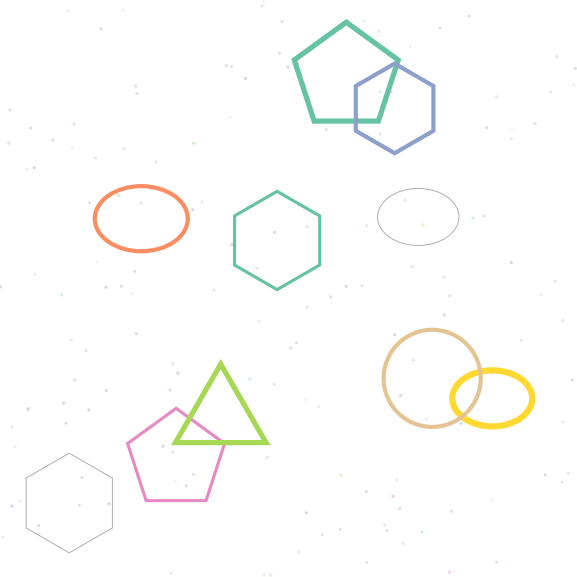[{"shape": "pentagon", "thickness": 2.5, "radius": 0.47, "center": [0.6, 0.866]}, {"shape": "hexagon", "thickness": 1.5, "radius": 0.43, "center": [0.48, 0.583]}, {"shape": "oval", "thickness": 2, "radius": 0.4, "center": [0.245, 0.62]}, {"shape": "hexagon", "thickness": 2, "radius": 0.39, "center": [0.683, 0.811]}, {"shape": "pentagon", "thickness": 1.5, "radius": 0.44, "center": [0.305, 0.204]}, {"shape": "triangle", "thickness": 2.5, "radius": 0.45, "center": [0.382, 0.278]}, {"shape": "oval", "thickness": 3, "radius": 0.35, "center": [0.852, 0.309]}, {"shape": "circle", "thickness": 2, "radius": 0.42, "center": [0.748, 0.344]}, {"shape": "oval", "thickness": 0.5, "radius": 0.35, "center": [0.724, 0.623]}, {"shape": "hexagon", "thickness": 0.5, "radius": 0.43, "center": [0.12, 0.128]}]